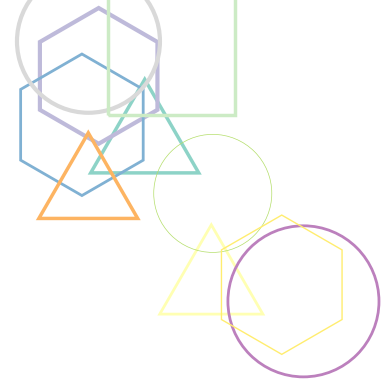[{"shape": "triangle", "thickness": 2.5, "radius": 0.81, "center": [0.376, 0.632]}, {"shape": "triangle", "thickness": 2, "radius": 0.77, "center": [0.549, 0.261]}, {"shape": "hexagon", "thickness": 3, "radius": 0.88, "center": [0.256, 0.803]}, {"shape": "hexagon", "thickness": 2, "radius": 0.92, "center": [0.213, 0.676]}, {"shape": "triangle", "thickness": 2.5, "radius": 0.74, "center": [0.229, 0.507]}, {"shape": "circle", "thickness": 0.5, "radius": 0.77, "center": [0.553, 0.498]}, {"shape": "circle", "thickness": 3, "radius": 0.93, "center": [0.23, 0.893]}, {"shape": "circle", "thickness": 2, "radius": 0.98, "center": [0.788, 0.217]}, {"shape": "square", "thickness": 2.5, "radius": 0.83, "center": [0.446, 0.866]}, {"shape": "hexagon", "thickness": 1, "radius": 0.9, "center": [0.732, 0.26]}]